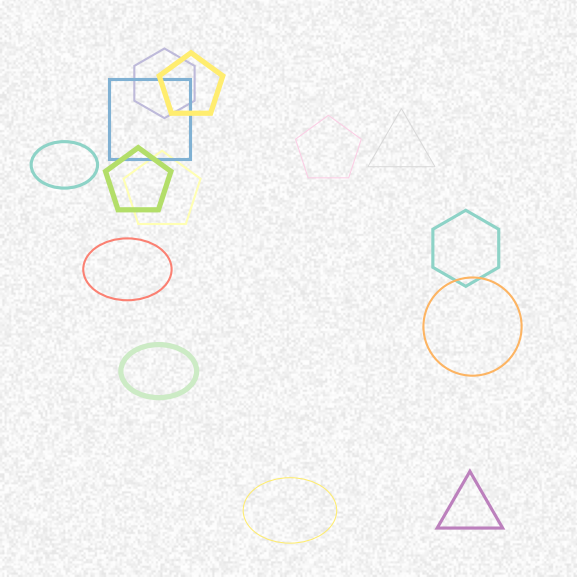[{"shape": "oval", "thickness": 1.5, "radius": 0.29, "center": [0.111, 0.714]}, {"shape": "hexagon", "thickness": 1.5, "radius": 0.33, "center": [0.807, 0.569]}, {"shape": "pentagon", "thickness": 1, "radius": 0.35, "center": [0.281, 0.668]}, {"shape": "hexagon", "thickness": 1, "radius": 0.3, "center": [0.285, 0.855]}, {"shape": "oval", "thickness": 1, "radius": 0.38, "center": [0.221, 0.533]}, {"shape": "square", "thickness": 1.5, "radius": 0.35, "center": [0.258, 0.793]}, {"shape": "circle", "thickness": 1, "radius": 0.43, "center": [0.818, 0.434]}, {"shape": "pentagon", "thickness": 2.5, "radius": 0.3, "center": [0.239, 0.684]}, {"shape": "pentagon", "thickness": 0.5, "radius": 0.3, "center": [0.569, 0.74]}, {"shape": "triangle", "thickness": 0.5, "radius": 0.34, "center": [0.695, 0.744]}, {"shape": "triangle", "thickness": 1.5, "radius": 0.33, "center": [0.814, 0.117]}, {"shape": "oval", "thickness": 2.5, "radius": 0.33, "center": [0.275, 0.357]}, {"shape": "pentagon", "thickness": 2.5, "radius": 0.29, "center": [0.331, 0.85]}, {"shape": "oval", "thickness": 0.5, "radius": 0.4, "center": [0.502, 0.115]}]